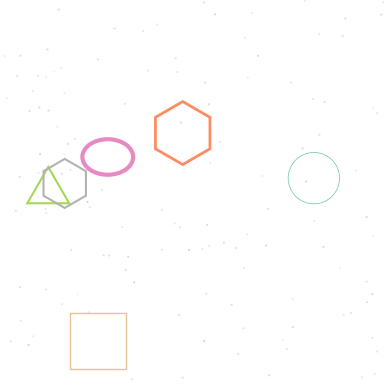[{"shape": "circle", "thickness": 0.5, "radius": 0.33, "center": [0.815, 0.537]}, {"shape": "hexagon", "thickness": 2, "radius": 0.41, "center": [0.475, 0.654]}, {"shape": "oval", "thickness": 3, "radius": 0.33, "center": [0.28, 0.592]}, {"shape": "triangle", "thickness": 1.5, "radius": 0.31, "center": [0.125, 0.503]}, {"shape": "square", "thickness": 1, "radius": 0.36, "center": [0.255, 0.113]}, {"shape": "hexagon", "thickness": 1.5, "radius": 0.32, "center": [0.168, 0.524]}]